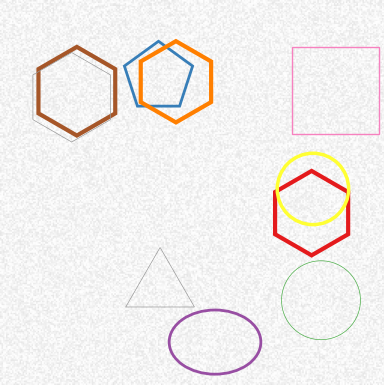[{"shape": "hexagon", "thickness": 3, "radius": 0.55, "center": [0.809, 0.446]}, {"shape": "pentagon", "thickness": 2, "radius": 0.47, "center": [0.412, 0.8]}, {"shape": "circle", "thickness": 0.5, "radius": 0.51, "center": [0.834, 0.22]}, {"shape": "oval", "thickness": 2, "radius": 0.6, "center": [0.558, 0.111]}, {"shape": "hexagon", "thickness": 3, "radius": 0.53, "center": [0.457, 0.788]}, {"shape": "circle", "thickness": 2.5, "radius": 0.46, "center": [0.813, 0.509]}, {"shape": "hexagon", "thickness": 3, "radius": 0.58, "center": [0.2, 0.763]}, {"shape": "square", "thickness": 1, "radius": 0.57, "center": [0.872, 0.766]}, {"shape": "triangle", "thickness": 0.5, "radius": 0.52, "center": [0.416, 0.254]}, {"shape": "hexagon", "thickness": 0.5, "radius": 0.58, "center": [0.186, 0.747]}]